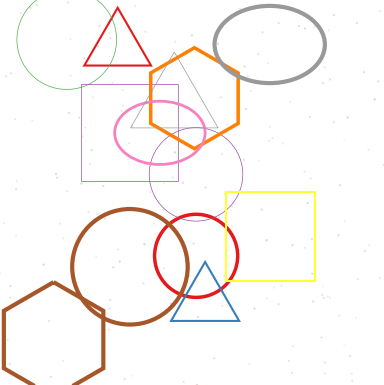[{"shape": "triangle", "thickness": 1.5, "radius": 0.5, "center": [0.306, 0.88]}, {"shape": "circle", "thickness": 2.5, "radius": 0.54, "center": [0.509, 0.335]}, {"shape": "triangle", "thickness": 1.5, "radius": 0.51, "center": [0.533, 0.217]}, {"shape": "circle", "thickness": 0.5, "radius": 0.65, "center": [0.173, 0.897]}, {"shape": "square", "thickness": 0.5, "radius": 0.63, "center": [0.335, 0.656]}, {"shape": "circle", "thickness": 0.5, "radius": 0.61, "center": [0.509, 0.547]}, {"shape": "hexagon", "thickness": 2.5, "radius": 0.66, "center": [0.505, 0.745]}, {"shape": "square", "thickness": 1.5, "radius": 0.58, "center": [0.703, 0.385]}, {"shape": "hexagon", "thickness": 3, "radius": 0.75, "center": [0.139, 0.118]}, {"shape": "circle", "thickness": 3, "radius": 0.75, "center": [0.337, 0.307]}, {"shape": "oval", "thickness": 2, "radius": 0.59, "center": [0.415, 0.655]}, {"shape": "triangle", "thickness": 0.5, "radius": 0.66, "center": [0.453, 0.733]}, {"shape": "oval", "thickness": 3, "radius": 0.72, "center": [0.701, 0.884]}]